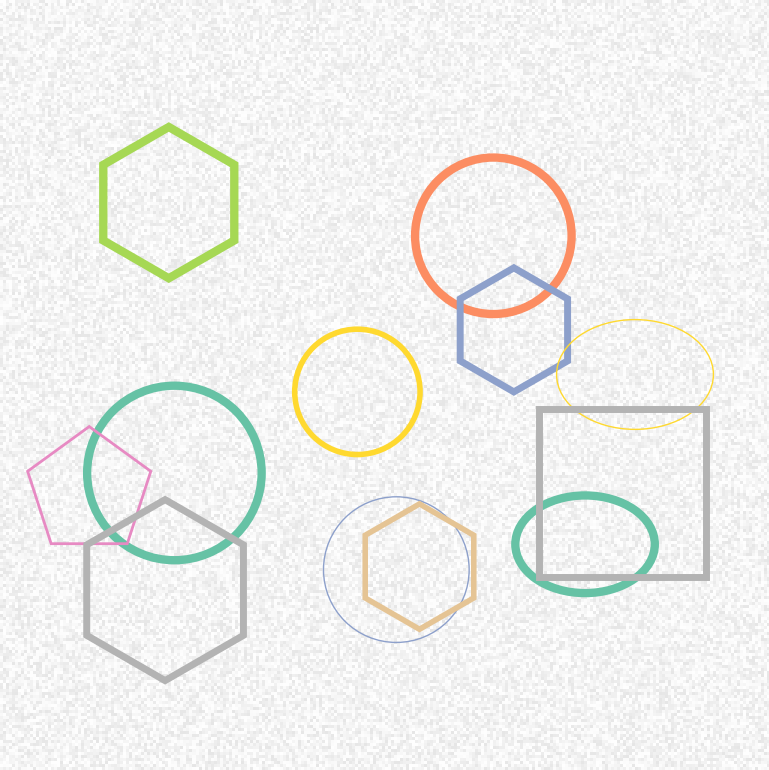[{"shape": "circle", "thickness": 3, "radius": 0.57, "center": [0.226, 0.386]}, {"shape": "oval", "thickness": 3, "radius": 0.45, "center": [0.76, 0.293]}, {"shape": "circle", "thickness": 3, "radius": 0.51, "center": [0.641, 0.694]}, {"shape": "hexagon", "thickness": 2.5, "radius": 0.4, "center": [0.667, 0.572]}, {"shape": "circle", "thickness": 0.5, "radius": 0.47, "center": [0.515, 0.26]}, {"shape": "pentagon", "thickness": 1, "radius": 0.42, "center": [0.116, 0.362]}, {"shape": "hexagon", "thickness": 3, "radius": 0.49, "center": [0.219, 0.737]}, {"shape": "circle", "thickness": 2, "radius": 0.41, "center": [0.464, 0.491]}, {"shape": "oval", "thickness": 0.5, "radius": 0.51, "center": [0.825, 0.514]}, {"shape": "hexagon", "thickness": 2, "radius": 0.41, "center": [0.545, 0.264]}, {"shape": "hexagon", "thickness": 2.5, "radius": 0.59, "center": [0.214, 0.234]}, {"shape": "square", "thickness": 2.5, "radius": 0.54, "center": [0.809, 0.359]}]